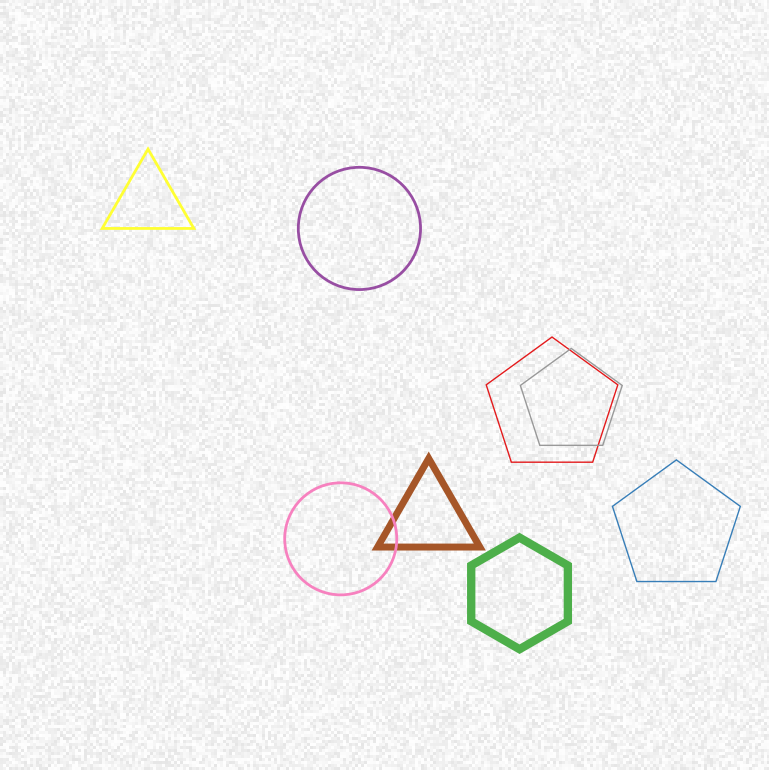[{"shape": "pentagon", "thickness": 0.5, "radius": 0.45, "center": [0.717, 0.472]}, {"shape": "pentagon", "thickness": 0.5, "radius": 0.44, "center": [0.878, 0.315]}, {"shape": "hexagon", "thickness": 3, "radius": 0.36, "center": [0.675, 0.229]}, {"shape": "circle", "thickness": 1, "radius": 0.4, "center": [0.467, 0.703]}, {"shape": "triangle", "thickness": 1, "radius": 0.34, "center": [0.192, 0.738]}, {"shape": "triangle", "thickness": 2.5, "radius": 0.38, "center": [0.557, 0.328]}, {"shape": "circle", "thickness": 1, "radius": 0.36, "center": [0.443, 0.3]}, {"shape": "pentagon", "thickness": 0.5, "radius": 0.35, "center": [0.742, 0.478]}]